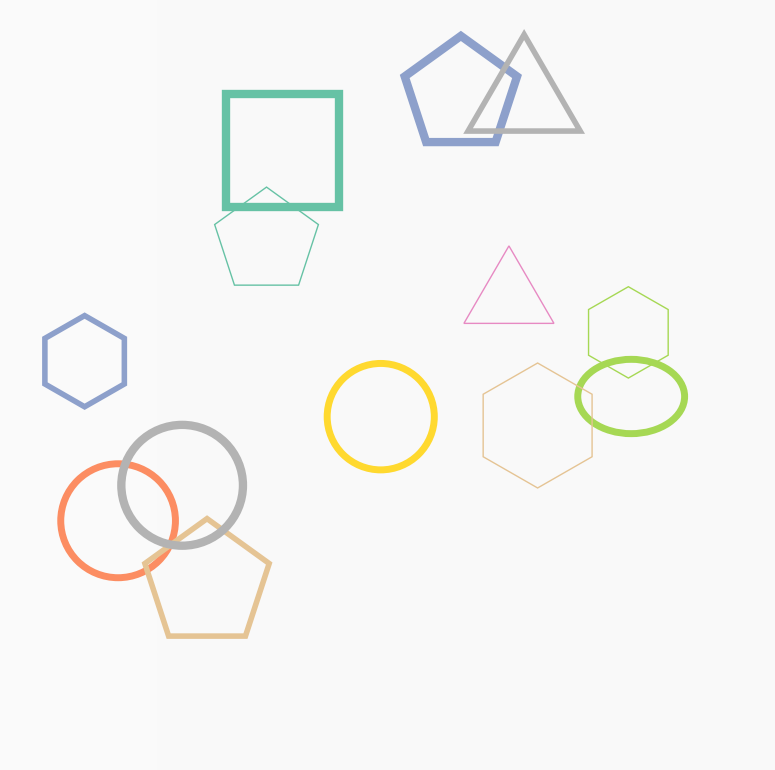[{"shape": "pentagon", "thickness": 0.5, "radius": 0.35, "center": [0.344, 0.687]}, {"shape": "square", "thickness": 3, "radius": 0.36, "center": [0.365, 0.804]}, {"shape": "circle", "thickness": 2.5, "radius": 0.37, "center": [0.152, 0.324]}, {"shape": "pentagon", "thickness": 3, "radius": 0.38, "center": [0.595, 0.877]}, {"shape": "hexagon", "thickness": 2, "radius": 0.3, "center": [0.109, 0.531]}, {"shape": "triangle", "thickness": 0.5, "radius": 0.34, "center": [0.657, 0.614]}, {"shape": "oval", "thickness": 2.5, "radius": 0.34, "center": [0.814, 0.485]}, {"shape": "hexagon", "thickness": 0.5, "radius": 0.3, "center": [0.811, 0.568]}, {"shape": "circle", "thickness": 2.5, "radius": 0.35, "center": [0.491, 0.459]}, {"shape": "pentagon", "thickness": 2, "radius": 0.42, "center": [0.267, 0.242]}, {"shape": "hexagon", "thickness": 0.5, "radius": 0.41, "center": [0.694, 0.447]}, {"shape": "circle", "thickness": 3, "radius": 0.39, "center": [0.235, 0.37]}, {"shape": "triangle", "thickness": 2, "radius": 0.42, "center": [0.676, 0.872]}]